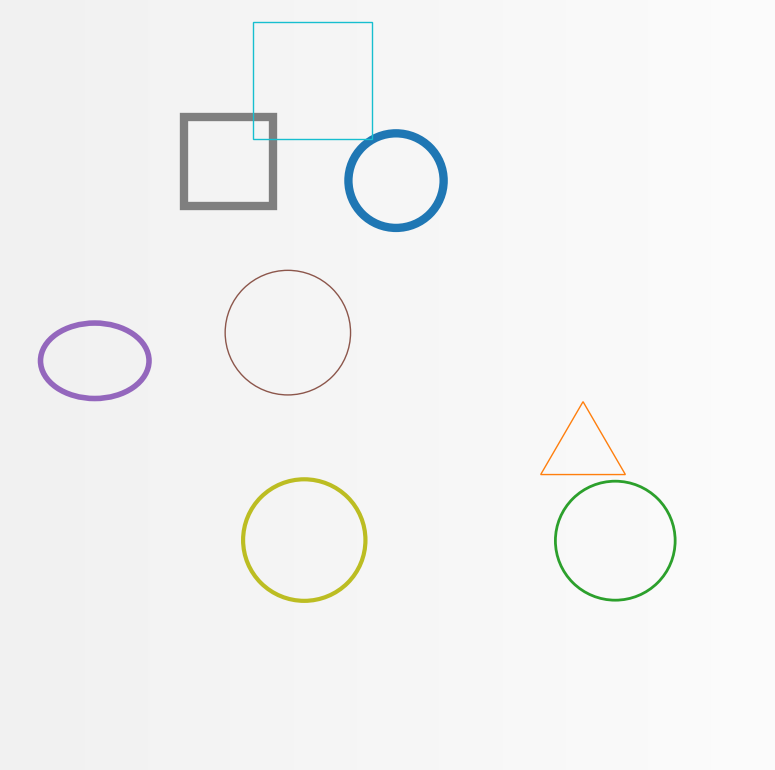[{"shape": "circle", "thickness": 3, "radius": 0.31, "center": [0.511, 0.765]}, {"shape": "triangle", "thickness": 0.5, "radius": 0.32, "center": [0.752, 0.415]}, {"shape": "circle", "thickness": 1, "radius": 0.39, "center": [0.794, 0.298]}, {"shape": "oval", "thickness": 2, "radius": 0.35, "center": [0.122, 0.531]}, {"shape": "circle", "thickness": 0.5, "radius": 0.4, "center": [0.371, 0.568]}, {"shape": "square", "thickness": 3, "radius": 0.29, "center": [0.295, 0.79]}, {"shape": "circle", "thickness": 1.5, "radius": 0.39, "center": [0.393, 0.299]}, {"shape": "square", "thickness": 0.5, "radius": 0.38, "center": [0.403, 0.896]}]